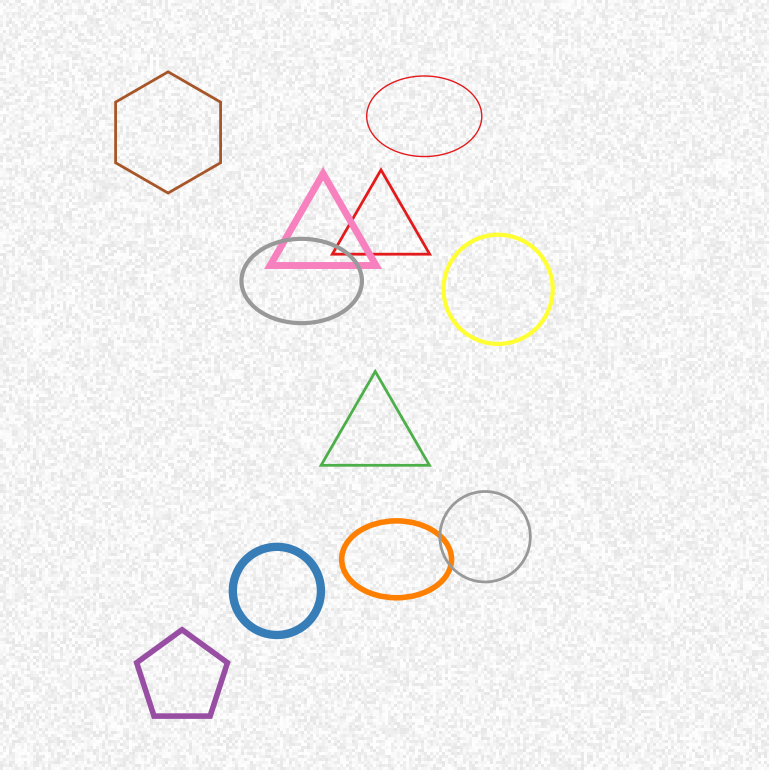[{"shape": "oval", "thickness": 0.5, "radius": 0.37, "center": [0.551, 0.849]}, {"shape": "triangle", "thickness": 1, "radius": 0.37, "center": [0.495, 0.706]}, {"shape": "circle", "thickness": 3, "radius": 0.29, "center": [0.36, 0.233]}, {"shape": "triangle", "thickness": 1, "radius": 0.41, "center": [0.487, 0.436]}, {"shape": "pentagon", "thickness": 2, "radius": 0.31, "center": [0.236, 0.12]}, {"shape": "oval", "thickness": 2, "radius": 0.36, "center": [0.515, 0.274]}, {"shape": "circle", "thickness": 1.5, "radius": 0.35, "center": [0.647, 0.624]}, {"shape": "hexagon", "thickness": 1, "radius": 0.39, "center": [0.218, 0.828]}, {"shape": "triangle", "thickness": 2.5, "radius": 0.4, "center": [0.42, 0.695]}, {"shape": "oval", "thickness": 1.5, "radius": 0.39, "center": [0.392, 0.635]}, {"shape": "circle", "thickness": 1, "radius": 0.29, "center": [0.63, 0.303]}]